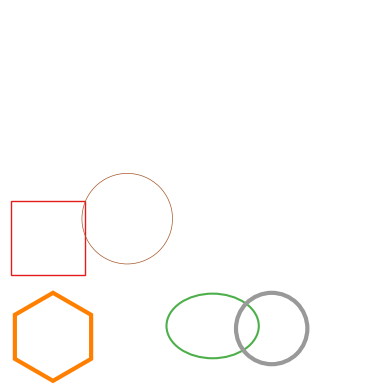[{"shape": "square", "thickness": 1, "radius": 0.48, "center": [0.124, 0.382]}, {"shape": "oval", "thickness": 1.5, "radius": 0.6, "center": [0.552, 0.153]}, {"shape": "hexagon", "thickness": 3, "radius": 0.57, "center": [0.138, 0.125]}, {"shape": "circle", "thickness": 0.5, "radius": 0.59, "center": [0.33, 0.432]}, {"shape": "circle", "thickness": 3, "radius": 0.46, "center": [0.706, 0.147]}]